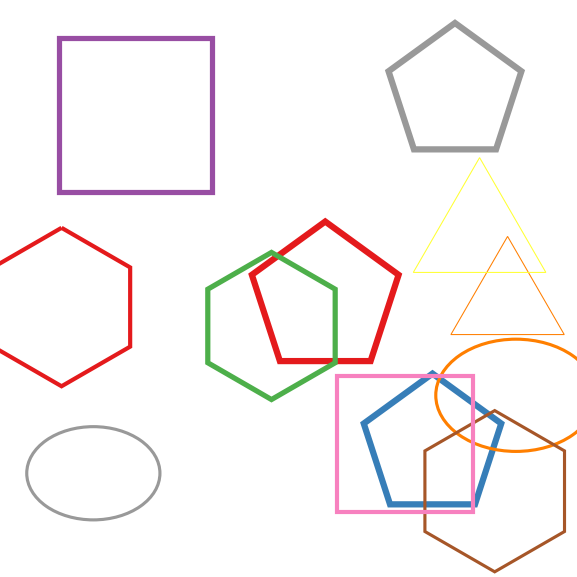[{"shape": "pentagon", "thickness": 3, "radius": 0.67, "center": [0.563, 0.482]}, {"shape": "hexagon", "thickness": 2, "radius": 0.69, "center": [0.107, 0.467]}, {"shape": "pentagon", "thickness": 3, "radius": 0.63, "center": [0.749, 0.227]}, {"shape": "hexagon", "thickness": 2.5, "radius": 0.64, "center": [0.47, 0.435]}, {"shape": "square", "thickness": 2.5, "radius": 0.67, "center": [0.235, 0.801]}, {"shape": "oval", "thickness": 1.5, "radius": 0.69, "center": [0.893, 0.315]}, {"shape": "triangle", "thickness": 0.5, "radius": 0.57, "center": [0.879, 0.476]}, {"shape": "triangle", "thickness": 0.5, "radius": 0.66, "center": [0.83, 0.594]}, {"shape": "hexagon", "thickness": 1.5, "radius": 0.7, "center": [0.857, 0.149]}, {"shape": "square", "thickness": 2, "radius": 0.59, "center": [0.701, 0.23]}, {"shape": "pentagon", "thickness": 3, "radius": 0.6, "center": [0.788, 0.838]}, {"shape": "oval", "thickness": 1.5, "radius": 0.58, "center": [0.162, 0.18]}]